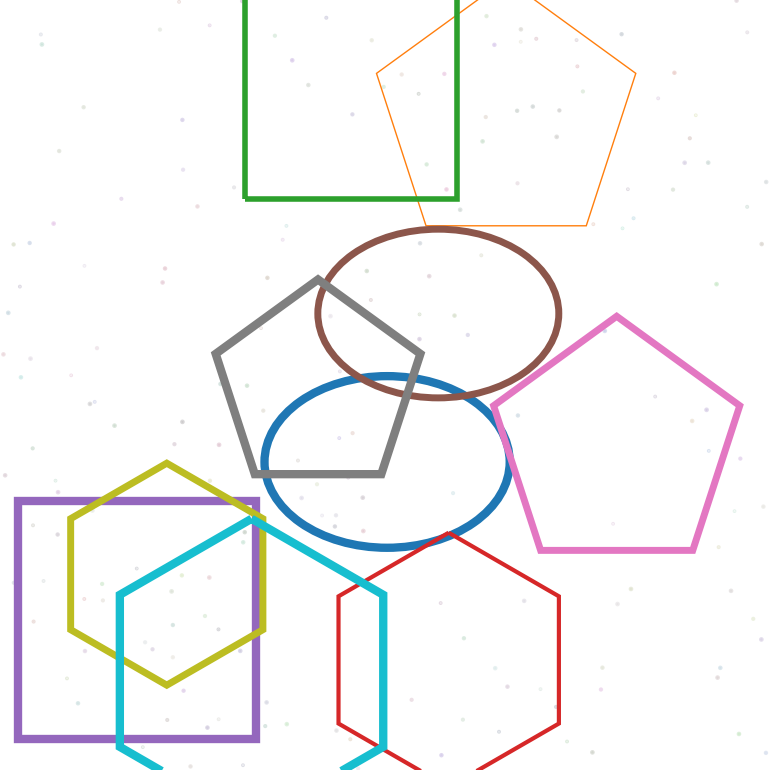[{"shape": "oval", "thickness": 3, "radius": 0.8, "center": [0.503, 0.4]}, {"shape": "pentagon", "thickness": 0.5, "radius": 0.89, "center": [0.657, 0.85]}, {"shape": "square", "thickness": 2, "radius": 0.69, "center": [0.456, 0.88]}, {"shape": "hexagon", "thickness": 1.5, "radius": 0.83, "center": [0.583, 0.143]}, {"shape": "square", "thickness": 3, "radius": 0.77, "center": [0.178, 0.195]}, {"shape": "oval", "thickness": 2.5, "radius": 0.78, "center": [0.569, 0.593]}, {"shape": "pentagon", "thickness": 2.5, "radius": 0.84, "center": [0.801, 0.421]}, {"shape": "pentagon", "thickness": 3, "radius": 0.7, "center": [0.413, 0.497]}, {"shape": "hexagon", "thickness": 2.5, "radius": 0.72, "center": [0.217, 0.254]}, {"shape": "hexagon", "thickness": 3, "radius": 0.99, "center": [0.327, 0.129]}]